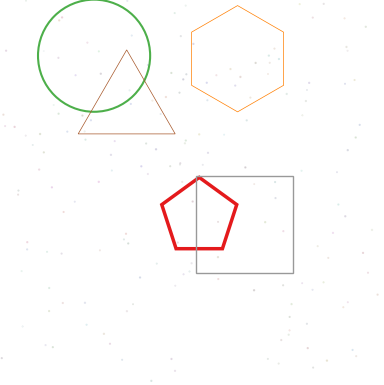[{"shape": "pentagon", "thickness": 2.5, "radius": 0.51, "center": [0.518, 0.437]}, {"shape": "circle", "thickness": 1.5, "radius": 0.73, "center": [0.244, 0.855]}, {"shape": "hexagon", "thickness": 0.5, "radius": 0.69, "center": [0.617, 0.847]}, {"shape": "triangle", "thickness": 0.5, "radius": 0.73, "center": [0.329, 0.725]}, {"shape": "square", "thickness": 1, "radius": 0.63, "center": [0.635, 0.416]}]